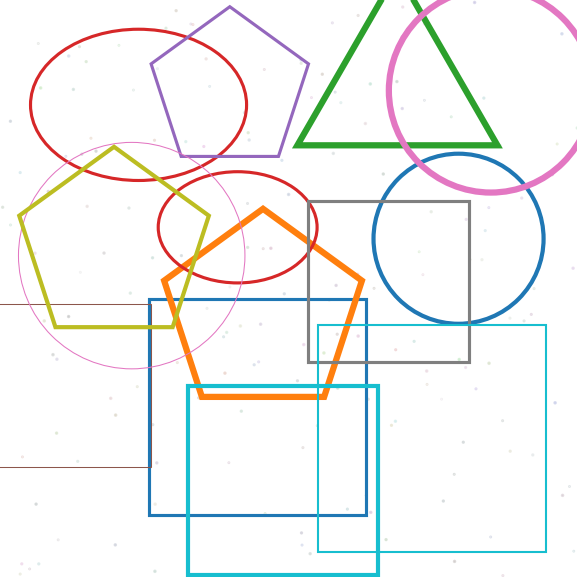[{"shape": "circle", "thickness": 2, "radius": 0.74, "center": [0.794, 0.586]}, {"shape": "square", "thickness": 1.5, "radius": 0.94, "center": [0.447, 0.294]}, {"shape": "pentagon", "thickness": 3, "radius": 0.9, "center": [0.455, 0.458]}, {"shape": "triangle", "thickness": 3, "radius": 1.0, "center": [0.688, 0.848]}, {"shape": "oval", "thickness": 1.5, "radius": 0.69, "center": [0.412, 0.606]}, {"shape": "oval", "thickness": 1.5, "radius": 0.94, "center": [0.24, 0.818]}, {"shape": "pentagon", "thickness": 1.5, "radius": 0.72, "center": [0.398, 0.844]}, {"shape": "square", "thickness": 0.5, "radius": 0.71, "center": [0.12, 0.331]}, {"shape": "circle", "thickness": 3, "radius": 0.88, "center": [0.85, 0.842]}, {"shape": "circle", "thickness": 0.5, "radius": 0.98, "center": [0.228, 0.557]}, {"shape": "square", "thickness": 1.5, "radius": 0.7, "center": [0.672, 0.512]}, {"shape": "pentagon", "thickness": 2, "radius": 0.86, "center": [0.197, 0.572]}, {"shape": "square", "thickness": 1, "radius": 0.98, "center": [0.748, 0.24]}, {"shape": "square", "thickness": 2, "radius": 0.82, "center": [0.49, 0.168]}]